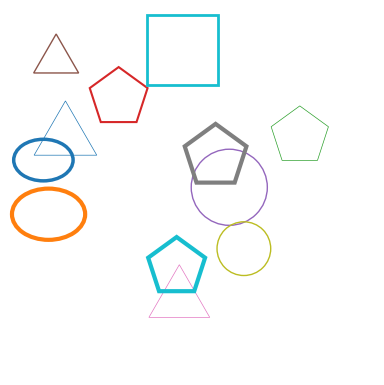[{"shape": "oval", "thickness": 2.5, "radius": 0.39, "center": [0.113, 0.584]}, {"shape": "triangle", "thickness": 0.5, "radius": 0.47, "center": [0.17, 0.644]}, {"shape": "oval", "thickness": 3, "radius": 0.48, "center": [0.126, 0.444]}, {"shape": "pentagon", "thickness": 0.5, "radius": 0.39, "center": [0.779, 0.647]}, {"shape": "pentagon", "thickness": 1.5, "radius": 0.39, "center": [0.308, 0.747]}, {"shape": "circle", "thickness": 1, "radius": 0.49, "center": [0.596, 0.514]}, {"shape": "triangle", "thickness": 1, "radius": 0.34, "center": [0.146, 0.844]}, {"shape": "triangle", "thickness": 0.5, "radius": 0.46, "center": [0.466, 0.221]}, {"shape": "pentagon", "thickness": 3, "radius": 0.42, "center": [0.56, 0.594]}, {"shape": "circle", "thickness": 1, "radius": 0.35, "center": [0.633, 0.354]}, {"shape": "pentagon", "thickness": 3, "radius": 0.39, "center": [0.459, 0.307]}, {"shape": "square", "thickness": 2, "radius": 0.46, "center": [0.474, 0.87]}]